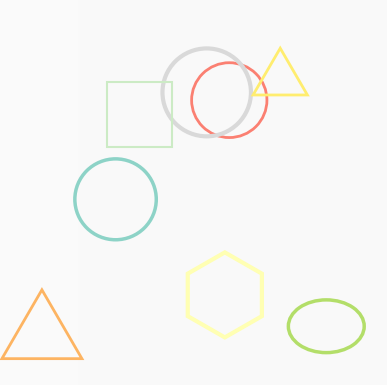[{"shape": "circle", "thickness": 2.5, "radius": 0.53, "center": [0.298, 0.482]}, {"shape": "hexagon", "thickness": 3, "radius": 0.55, "center": [0.58, 0.234]}, {"shape": "circle", "thickness": 2, "radius": 0.49, "center": [0.592, 0.74]}, {"shape": "triangle", "thickness": 2, "radius": 0.6, "center": [0.108, 0.128]}, {"shape": "oval", "thickness": 2.5, "radius": 0.49, "center": [0.842, 0.153]}, {"shape": "circle", "thickness": 3, "radius": 0.57, "center": [0.533, 0.76]}, {"shape": "square", "thickness": 1.5, "radius": 0.42, "center": [0.359, 0.703]}, {"shape": "triangle", "thickness": 2, "radius": 0.4, "center": [0.723, 0.794]}]